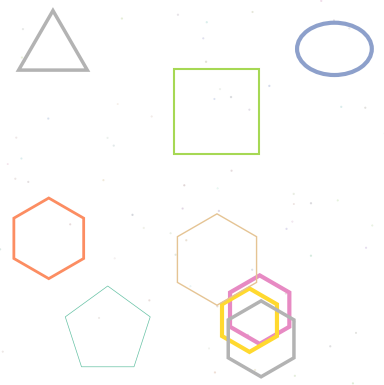[{"shape": "pentagon", "thickness": 0.5, "radius": 0.58, "center": [0.28, 0.141]}, {"shape": "hexagon", "thickness": 2, "radius": 0.52, "center": [0.127, 0.381]}, {"shape": "oval", "thickness": 3, "radius": 0.49, "center": [0.869, 0.873]}, {"shape": "hexagon", "thickness": 3, "radius": 0.44, "center": [0.675, 0.196]}, {"shape": "square", "thickness": 1.5, "radius": 0.55, "center": [0.562, 0.71]}, {"shape": "hexagon", "thickness": 3, "radius": 0.41, "center": [0.648, 0.168]}, {"shape": "hexagon", "thickness": 1, "radius": 0.59, "center": [0.564, 0.326]}, {"shape": "triangle", "thickness": 2.5, "radius": 0.51, "center": [0.138, 0.869]}, {"shape": "hexagon", "thickness": 2.5, "radius": 0.49, "center": [0.678, 0.12]}]